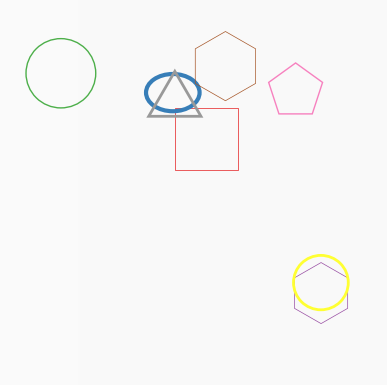[{"shape": "square", "thickness": 0.5, "radius": 0.41, "center": [0.533, 0.64]}, {"shape": "oval", "thickness": 3, "radius": 0.35, "center": [0.446, 0.759]}, {"shape": "circle", "thickness": 1, "radius": 0.45, "center": [0.157, 0.81]}, {"shape": "hexagon", "thickness": 0.5, "radius": 0.4, "center": [0.829, 0.239]}, {"shape": "circle", "thickness": 2, "radius": 0.35, "center": [0.828, 0.266]}, {"shape": "hexagon", "thickness": 0.5, "radius": 0.45, "center": [0.582, 0.828]}, {"shape": "pentagon", "thickness": 1, "radius": 0.37, "center": [0.763, 0.763]}, {"shape": "triangle", "thickness": 2, "radius": 0.39, "center": [0.451, 0.737]}]